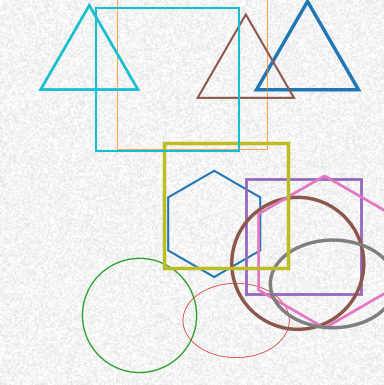[{"shape": "hexagon", "thickness": 1.5, "radius": 0.69, "center": [0.556, 0.418]}, {"shape": "triangle", "thickness": 2.5, "radius": 0.76, "center": [0.799, 0.843]}, {"shape": "square", "thickness": 0.5, "radius": 0.98, "center": [0.499, 0.807]}, {"shape": "circle", "thickness": 1, "radius": 0.74, "center": [0.362, 0.181]}, {"shape": "oval", "thickness": 0.5, "radius": 0.69, "center": [0.613, 0.168]}, {"shape": "square", "thickness": 2, "radius": 0.74, "center": [0.788, 0.386]}, {"shape": "triangle", "thickness": 1.5, "radius": 0.72, "center": [0.638, 0.818]}, {"shape": "circle", "thickness": 2.5, "radius": 0.86, "center": [0.773, 0.316]}, {"shape": "hexagon", "thickness": 2, "radius": 0.99, "center": [0.843, 0.346]}, {"shape": "oval", "thickness": 2.5, "radius": 0.81, "center": [0.865, 0.263]}, {"shape": "square", "thickness": 2.5, "radius": 0.81, "center": [0.587, 0.467]}, {"shape": "triangle", "thickness": 2, "radius": 0.73, "center": [0.232, 0.84]}, {"shape": "square", "thickness": 1.5, "radius": 0.93, "center": [0.436, 0.794]}]